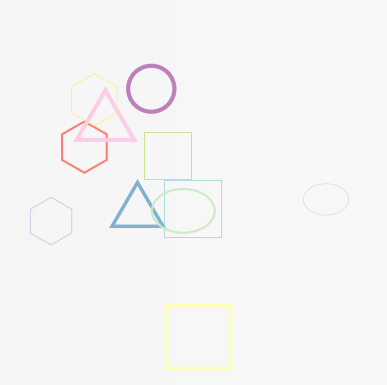[{"shape": "square", "thickness": 0.5, "radius": 0.37, "center": [0.496, 0.459]}, {"shape": "square", "thickness": 2.5, "radius": 0.41, "center": [0.511, 0.125]}, {"shape": "hexagon", "thickness": 0.5, "radius": 0.31, "center": [0.132, 0.426]}, {"shape": "hexagon", "thickness": 1.5, "radius": 0.33, "center": [0.218, 0.618]}, {"shape": "triangle", "thickness": 2.5, "radius": 0.38, "center": [0.355, 0.45]}, {"shape": "square", "thickness": 0.5, "radius": 0.3, "center": [0.432, 0.597]}, {"shape": "triangle", "thickness": 3, "radius": 0.43, "center": [0.272, 0.68]}, {"shape": "oval", "thickness": 0.5, "radius": 0.29, "center": [0.841, 0.482]}, {"shape": "circle", "thickness": 3, "radius": 0.3, "center": [0.39, 0.769]}, {"shape": "oval", "thickness": 1.5, "radius": 0.41, "center": [0.473, 0.452]}, {"shape": "hexagon", "thickness": 0.5, "radius": 0.34, "center": [0.243, 0.741]}]